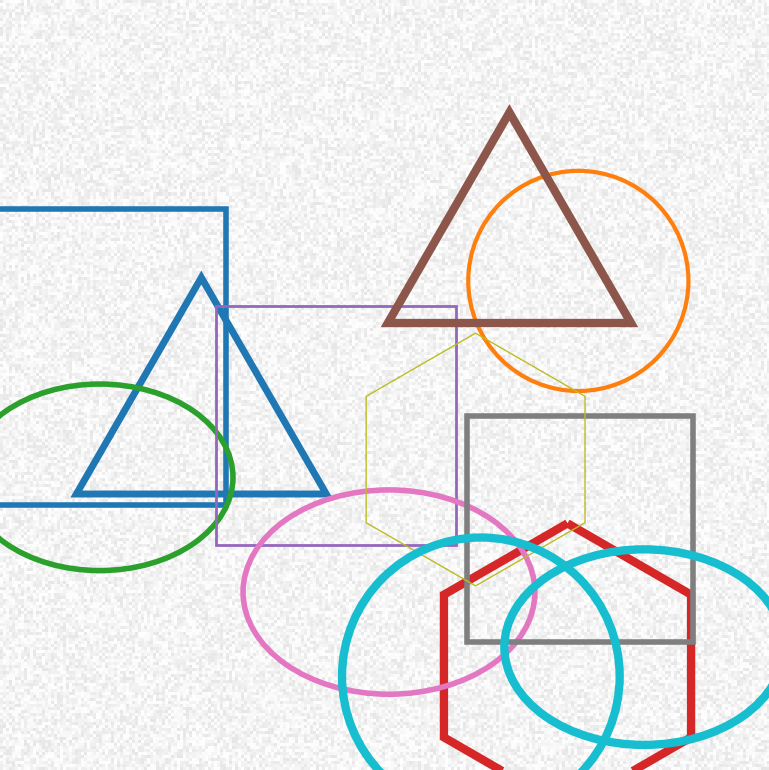[{"shape": "triangle", "thickness": 2.5, "radius": 0.94, "center": [0.262, 0.452]}, {"shape": "square", "thickness": 2, "radius": 0.96, "center": [0.101, 0.536]}, {"shape": "circle", "thickness": 1.5, "radius": 0.71, "center": [0.751, 0.635]}, {"shape": "oval", "thickness": 2, "radius": 0.87, "center": [0.13, 0.38]}, {"shape": "hexagon", "thickness": 3, "radius": 0.93, "center": [0.737, 0.135]}, {"shape": "square", "thickness": 1, "radius": 0.78, "center": [0.437, 0.447]}, {"shape": "triangle", "thickness": 3, "radius": 0.91, "center": [0.662, 0.672]}, {"shape": "oval", "thickness": 2, "radius": 0.95, "center": [0.505, 0.231]}, {"shape": "square", "thickness": 2, "radius": 0.73, "center": [0.753, 0.313]}, {"shape": "hexagon", "thickness": 0.5, "radius": 0.82, "center": [0.618, 0.403]}, {"shape": "circle", "thickness": 3, "radius": 0.9, "center": [0.624, 0.122]}, {"shape": "oval", "thickness": 3, "radius": 0.91, "center": [0.836, 0.16]}]